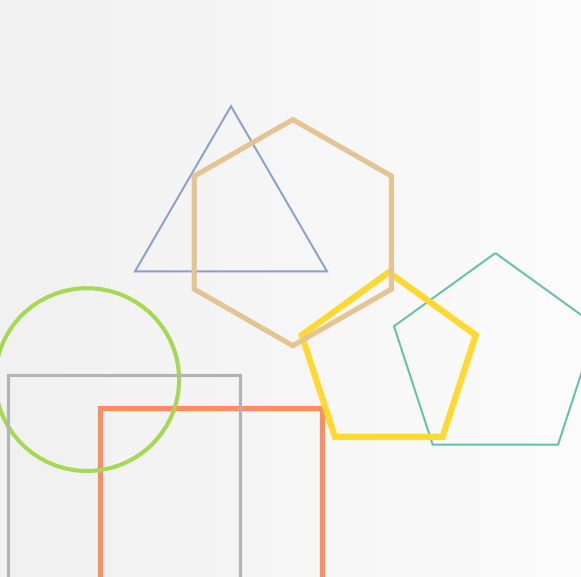[{"shape": "pentagon", "thickness": 1, "radius": 0.92, "center": [0.852, 0.378]}, {"shape": "square", "thickness": 2.5, "radius": 0.96, "center": [0.364, 0.102]}, {"shape": "triangle", "thickness": 1, "radius": 0.95, "center": [0.397, 0.625]}, {"shape": "circle", "thickness": 2, "radius": 0.79, "center": [0.15, 0.342]}, {"shape": "pentagon", "thickness": 3, "radius": 0.79, "center": [0.669, 0.37]}, {"shape": "hexagon", "thickness": 2.5, "radius": 0.98, "center": [0.504, 0.596]}, {"shape": "square", "thickness": 1.5, "radius": 1.0, "center": [0.214, 0.15]}]